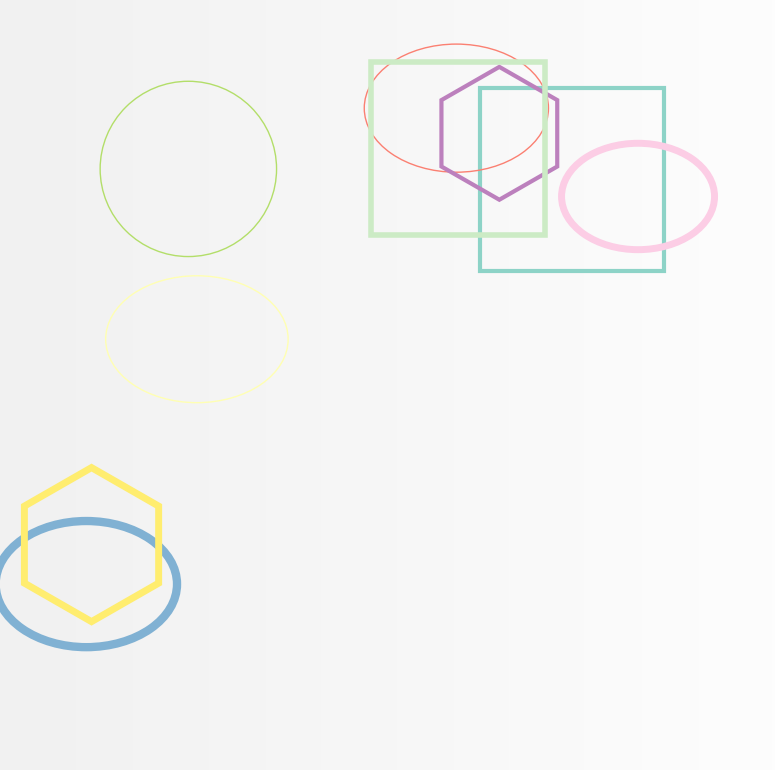[{"shape": "square", "thickness": 1.5, "radius": 0.6, "center": [0.738, 0.767]}, {"shape": "oval", "thickness": 0.5, "radius": 0.59, "center": [0.254, 0.559]}, {"shape": "oval", "thickness": 0.5, "radius": 0.59, "center": [0.589, 0.86]}, {"shape": "oval", "thickness": 3, "radius": 0.59, "center": [0.111, 0.241]}, {"shape": "circle", "thickness": 0.5, "radius": 0.57, "center": [0.243, 0.781]}, {"shape": "oval", "thickness": 2.5, "radius": 0.49, "center": [0.823, 0.745]}, {"shape": "hexagon", "thickness": 1.5, "radius": 0.43, "center": [0.644, 0.827]}, {"shape": "square", "thickness": 2, "radius": 0.56, "center": [0.591, 0.807]}, {"shape": "hexagon", "thickness": 2.5, "radius": 0.5, "center": [0.118, 0.293]}]